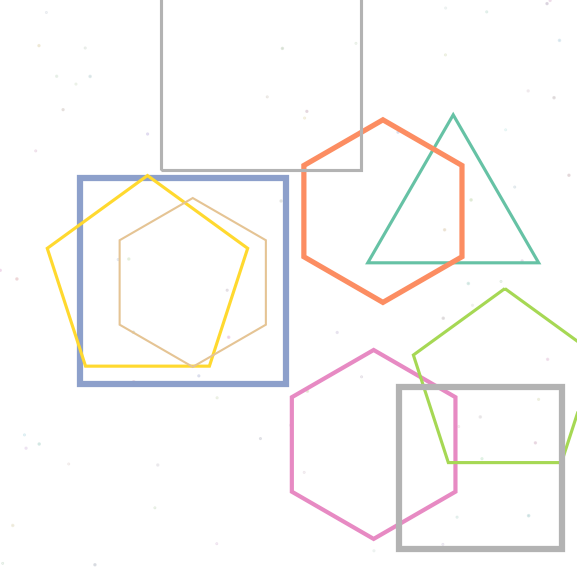[{"shape": "triangle", "thickness": 1.5, "radius": 0.85, "center": [0.785, 0.629]}, {"shape": "hexagon", "thickness": 2.5, "radius": 0.79, "center": [0.663, 0.634]}, {"shape": "square", "thickness": 3, "radius": 0.89, "center": [0.317, 0.513]}, {"shape": "hexagon", "thickness": 2, "radius": 0.82, "center": [0.647, 0.23]}, {"shape": "pentagon", "thickness": 1.5, "radius": 0.83, "center": [0.874, 0.333]}, {"shape": "pentagon", "thickness": 1.5, "radius": 0.91, "center": [0.255, 0.513]}, {"shape": "hexagon", "thickness": 1, "radius": 0.73, "center": [0.334, 0.51]}, {"shape": "square", "thickness": 1.5, "radius": 0.86, "center": [0.452, 0.878]}, {"shape": "square", "thickness": 3, "radius": 0.7, "center": [0.832, 0.189]}]